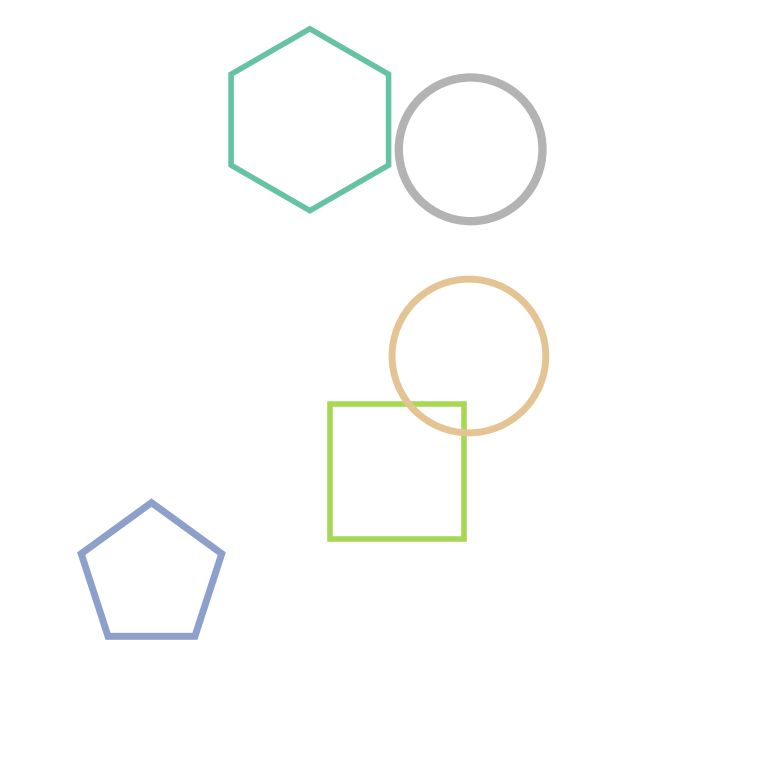[{"shape": "hexagon", "thickness": 2, "radius": 0.59, "center": [0.402, 0.845]}, {"shape": "pentagon", "thickness": 2.5, "radius": 0.48, "center": [0.197, 0.251]}, {"shape": "square", "thickness": 2, "radius": 0.44, "center": [0.515, 0.388]}, {"shape": "circle", "thickness": 2.5, "radius": 0.5, "center": [0.609, 0.538]}, {"shape": "circle", "thickness": 3, "radius": 0.47, "center": [0.611, 0.806]}]